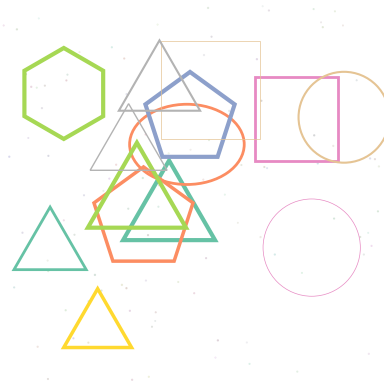[{"shape": "triangle", "thickness": 3, "radius": 0.69, "center": [0.439, 0.445]}, {"shape": "triangle", "thickness": 2, "radius": 0.54, "center": [0.13, 0.354]}, {"shape": "oval", "thickness": 2, "radius": 0.74, "center": [0.485, 0.625]}, {"shape": "pentagon", "thickness": 2.5, "radius": 0.68, "center": [0.373, 0.431]}, {"shape": "pentagon", "thickness": 3, "radius": 0.61, "center": [0.494, 0.691]}, {"shape": "square", "thickness": 2, "radius": 0.54, "center": [0.769, 0.691]}, {"shape": "circle", "thickness": 0.5, "radius": 0.63, "center": [0.81, 0.357]}, {"shape": "triangle", "thickness": 3, "radius": 0.74, "center": [0.356, 0.482]}, {"shape": "hexagon", "thickness": 3, "radius": 0.59, "center": [0.166, 0.757]}, {"shape": "triangle", "thickness": 2.5, "radius": 0.51, "center": [0.254, 0.148]}, {"shape": "square", "thickness": 0.5, "radius": 0.64, "center": [0.547, 0.766]}, {"shape": "circle", "thickness": 1.5, "radius": 0.59, "center": [0.893, 0.695]}, {"shape": "triangle", "thickness": 1.5, "radius": 0.61, "center": [0.414, 0.773]}, {"shape": "triangle", "thickness": 1, "radius": 0.58, "center": [0.334, 0.615]}]